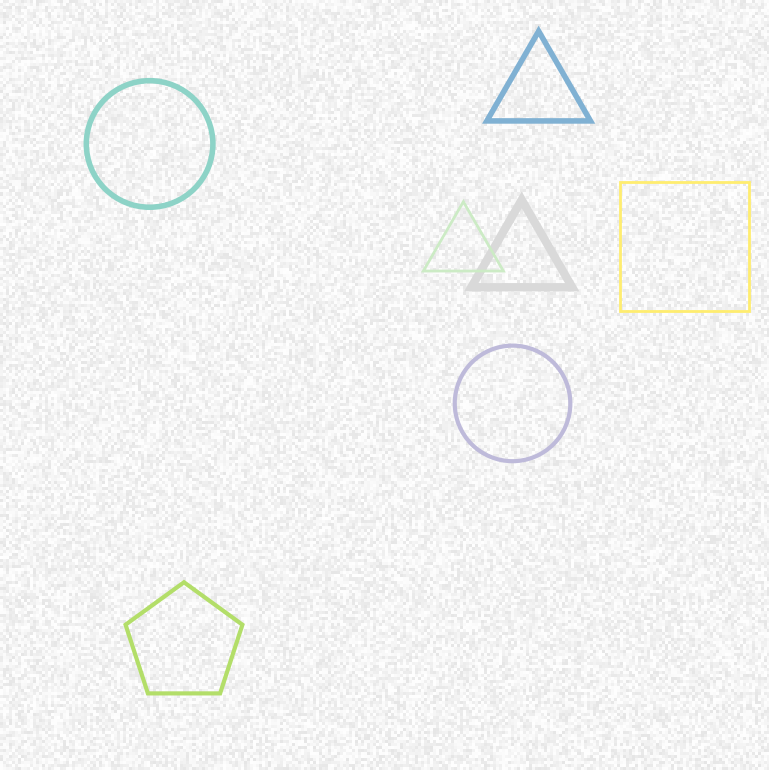[{"shape": "circle", "thickness": 2, "radius": 0.41, "center": [0.194, 0.813]}, {"shape": "circle", "thickness": 1.5, "radius": 0.38, "center": [0.666, 0.476]}, {"shape": "triangle", "thickness": 2, "radius": 0.39, "center": [0.7, 0.882]}, {"shape": "pentagon", "thickness": 1.5, "radius": 0.4, "center": [0.239, 0.164]}, {"shape": "triangle", "thickness": 3, "radius": 0.38, "center": [0.678, 0.665]}, {"shape": "triangle", "thickness": 1, "radius": 0.3, "center": [0.602, 0.678]}, {"shape": "square", "thickness": 1, "radius": 0.42, "center": [0.889, 0.68]}]